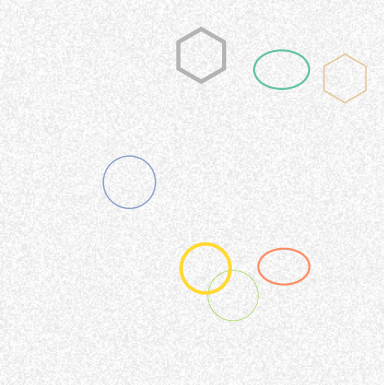[{"shape": "oval", "thickness": 1.5, "radius": 0.36, "center": [0.732, 0.819]}, {"shape": "oval", "thickness": 1.5, "radius": 0.33, "center": [0.737, 0.307]}, {"shape": "circle", "thickness": 1, "radius": 0.34, "center": [0.336, 0.527]}, {"shape": "circle", "thickness": 0.5, "radius": 0.33, "center": [0.605, 0.232]}, {"shape": "circle", "thickness": 2.5, "radius": 0.32, "center": [0.534, 0.303]}, {"shape": "hexagon", "thickness": 1, "radius": 0.31, "center": [0.896, 0.796]}, {"shape": "hexagon", "thickness": 3, "radius": 0.34, "center": [0.523, 0.856]}]